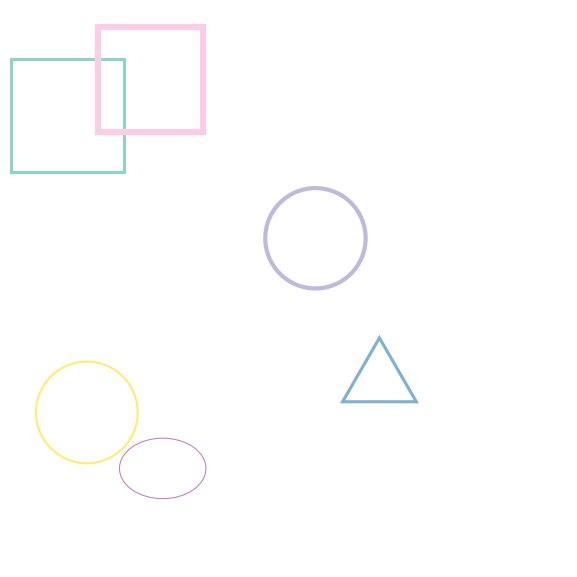[{"shape": "square", "thickness": 1.5, "radius": 0.49, "center": [0.117, 0.799]}, {"shape": "circle", "thickness": 2, "radius": 0.43, "center": [0.546, 0.587]}, {"shape": "triangle", "thickness": 1.5, "radius": 0.37, "center": [0.657, 0.34]}, {"shape": "square", "thickness": 3, "radius": 0.45, "center": [0.261, 0.861]}, {"shape": "oval", "thickness": 0.5, "radius": 0.37, "center": [0.282, 0.188]}, {"shape": "circle", "thickness": 1, "radius": 0.44, "center": [0.15, 0.285]}]